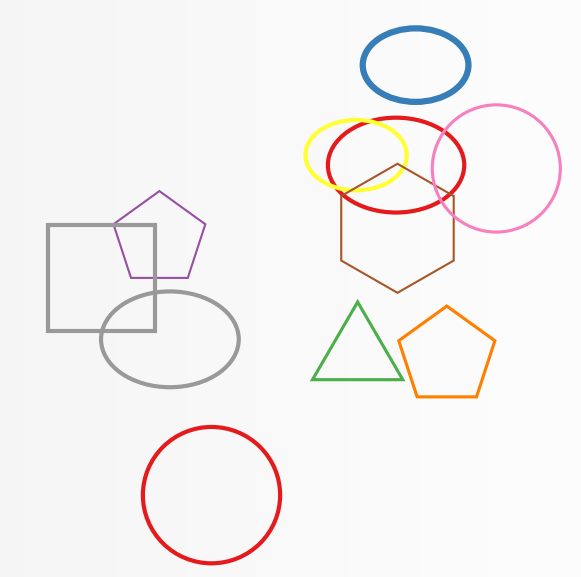[{"shape": "circle", "thickness": 2, "radius": 0.59, "center": [0.364, 0.142]}, {"shape": "oval", "thickness": 2, "radius": 0.59, "center": [0.681, 0.713]}, {"shape": "oval", "thickness": 3, "radius": 0.45, "center": [0.715, 0.886]}, {"shape": "triangle", "thickness": 1.5, "radius": 0.45, "center": [0.615, 0.387]}, {"shape": "pentagon", "thickness": 1, "radius": 0.42, "center": [0.274, 0.585]}, {"shape": "pentagon", "thickness": 1.5, "radius": 0.43, "center": [0.769, 0.382]}, {"shape": "oval", "thickness": 2, "radius": 0.44, "center": [0.613, 0.731]}, {"shape": "hexagon", "thickness": 1, "radius": 0.56, "center": [0.684, 0.604]}, {"shape": "circle", "thickness": 1.5, "radius": 0.55, "center": [0.854, 0.707]}, {"shape": "oval", "thickness": 2, "radius": 0.59, "center": [0.292, 0.412]}, {"shape": "square", "thickness": 2, "radius": 0.46, "center": [0.174, 0.518]}]